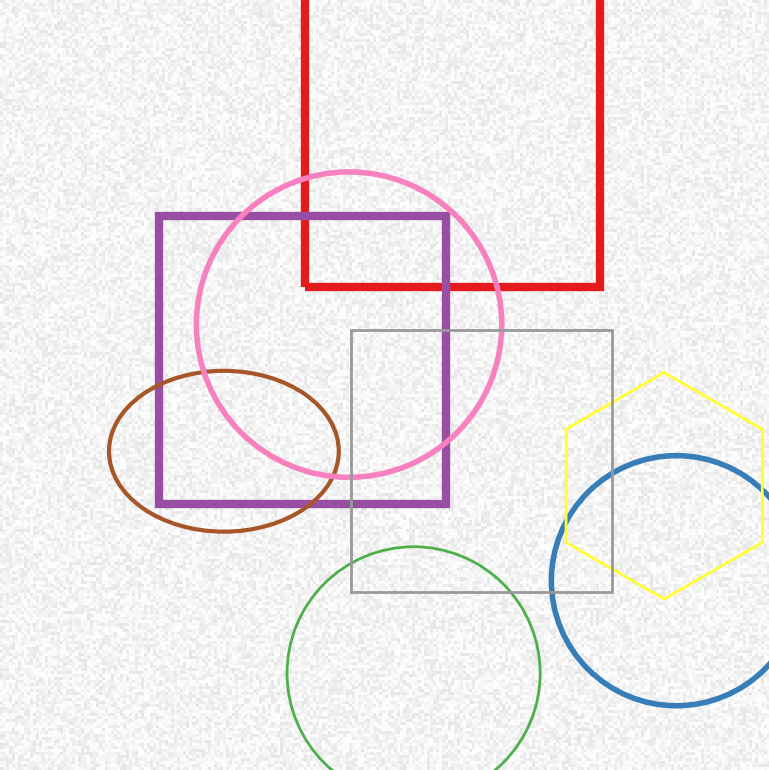[{"shape": "square", "thickness": 3, "radius": 0.96, "center": [0.588, 0.818]}, {"shape": "circle", "thickness": 2, "radius": 0.81, "center": [0.878, 0.246]}, {"shape": "circle", "thickness": 1, "radius": 0.82, "center": [0.537, 0.126]}, {"shape": "square", "thickness": 3, "radius": 0.93, "center": [0.393, 0.533]}, {"shape": "hexagon", "thickness": 1, "radius": 0.74, "center": [0.863, 0.369]}, {"shape": "oval", "thickness": 1.5, "radius": 0.75, "center": [0.291, 0.414]}, {"shape": "circle", "thickness": 2, "radius": 0.99, "center": [0.453, 0.578]}, {"shape": "square", "thickness": 1, "radius": 0.85, "center": [0.625, 0.402]}]